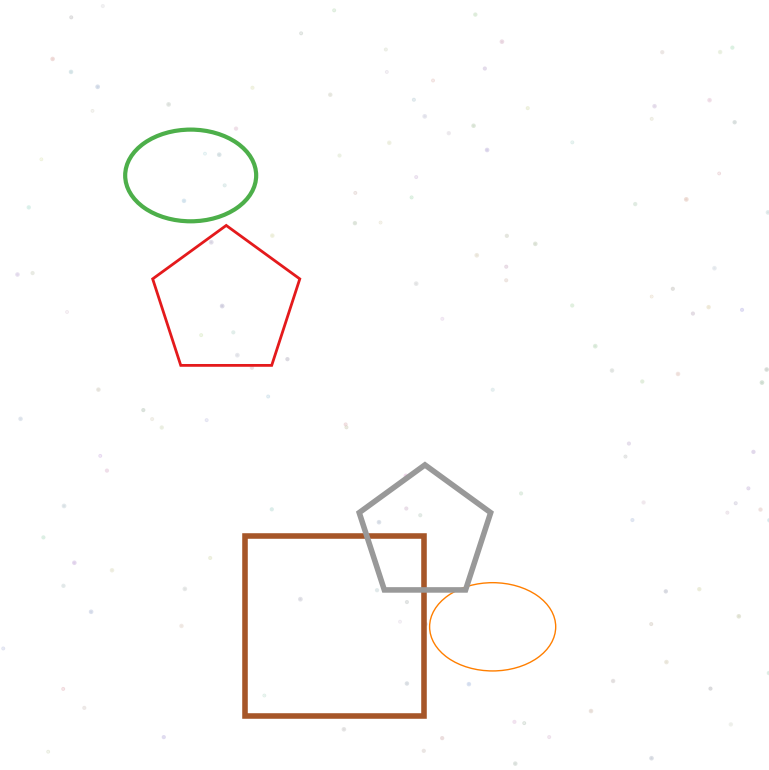[{"shape": "pentagon", "thickness": 1, "radius": 0.5, "center": [0.294, 0.607]}, {"shape": "oval", "thickness": 1.5, "radius": 0.43, "center": [0.248, 0.772]}, {"shape": "oval", "thickness": 0.5, "radius": 0.41, "center": [0.64, 0.186]}, {"shape": "square", "thickness": 2, "radius": 0.58, "center": [0.435, 0.187]}, {"shape": "pentagon", "thickness": 2, "radius": 0.45, "center": [0.552, 0.306]}]